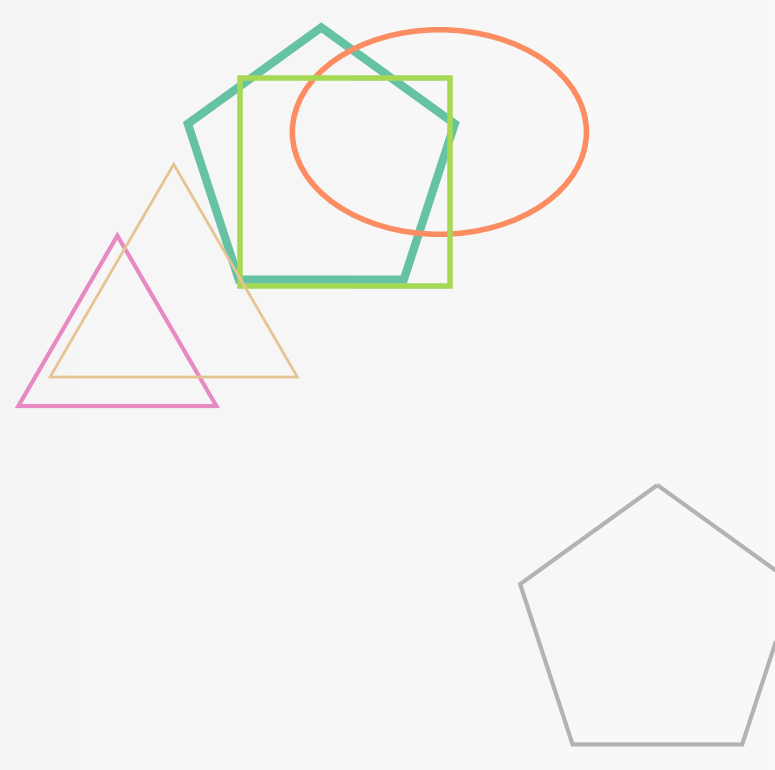[{"shape": "pentagon", "thickness": 3, "radius": 0.91, "center": [0.415, 0.783]}, {"shape": "oval", "thickness": 2, "radius": 0.95, "center": [0.567, 0.829]}, {"shape": "triangle", "thickness": 1.5, "radius": 0.74, "center": [0.151, 0.546]}, {"shape": "square", "thickness": 2, "radius": 0.68, "center": [0.445, 0.763]}, {"shape": "triangle", "thickness": 1, "radius": 0.92, "center": [0.224, 0.602]}, {"shape": "pentagon", "thickness": 1.5, "radius": 0.93, "center": [0.848, 0.184]}]